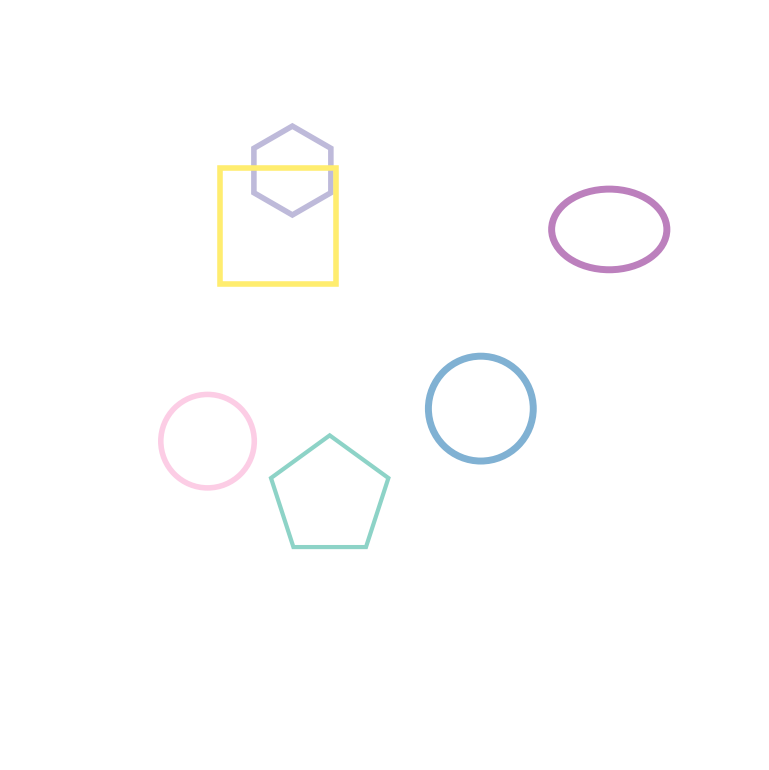[{"shape": "pentagon", "thickness": 1.5, "radius": 0.4, "center": [0.428, 0.354]}, {"shape": "hexagon", "thickness": 2, "radius": 0.29, "center": [0.38, 0.779]}, {"shape": "circle", "thickness": 2.5, "radius": 0.34, "center": [0.624, 0.469]}, {"shape": "circle", "thickness": 2, "radius": 0.3, "center": [0.27, 0.427]}, {"shape": "oval", "thickness": 2.5, "radius": 0.37, "center": [0.791, 0.702]}, {"shape": "square", "thickness": 2, "radius": 0.38, "center": [0.361, 0.706]}]